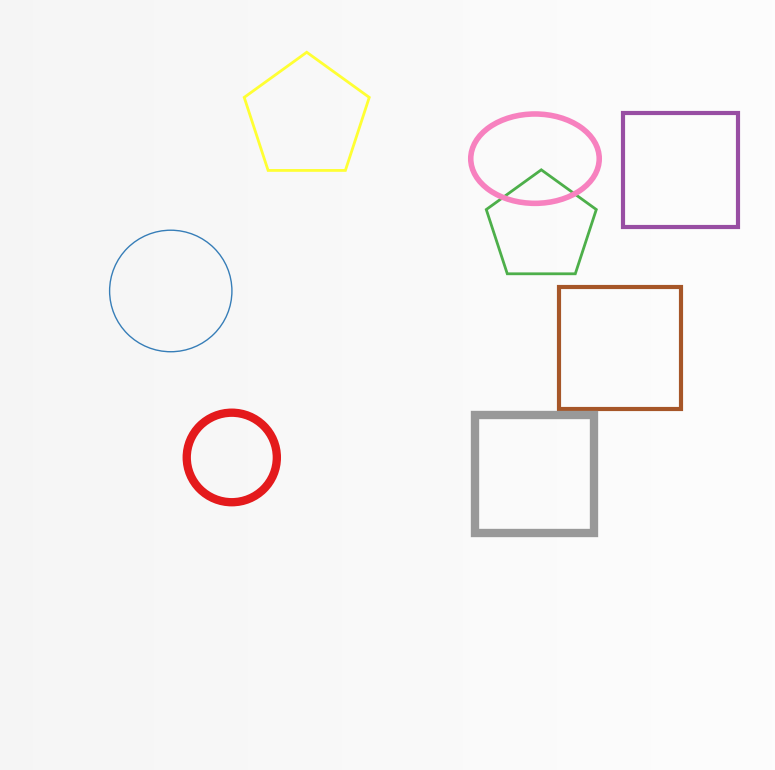[{"shape": "circle", "thickness": 3, "radius": 0.29, "center": [0.299, 0.406]}, {"shape": "circle", "thickness": 0.5, "radius": 0.39, "center": [0.22, 0.622]}, {"shape": "pentagon", "thickness": 1, "radius": 0.37, "center": [0.698, 0.705]}, {"shape": "square", "thickness": 1.5, "radius": 0.37, "center": [0.878, 0.779]}, {"shape": "pentagon", "thickness": 1, "radius": 0.42, "center": [0.396, 0.847]}, {"shape": "square", "thickness": 1.5, "radius": 0.39, "center": [0.8, 0.548]}, {"shape": "oval", "thickness": 2, "radius": 0.41, "center": [0.69, 0.794]}, {"shape": "square", "thickness": 3, "radius": 0.38, "center": [0.69, 0.384]}]